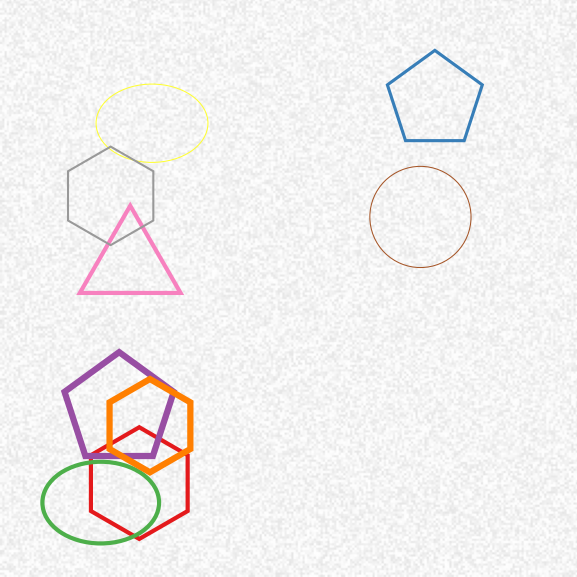[{"shape": "hexagon", "thickness": 2, "radius": 0.48, "center": [0.241, 0.163]}, {"shape": "pentagon", "thickness": 1.5, "radius": 0.43, "center": [0.753, 0.825]}, {"shape": "oval", "thickness": 2, "radius": 0.51, "center": [0.174, 0.129]}, {"shape": "pentagon", "thickness": 3, "radius": 0.5, "center": [0.206, 0.29]}, {"shape": "hexagon", "thickness": 3, "radius": 0.4, "center": [0.26, 0.262]}, {"shape": "oval", "thickness": 0.5, "radius": 0.48, "center": [0.263, 0.786]}, {"shape": "circle", "thickness": 0.5, "radius": 0.44, "center": [0.728, 0.623]}, {"shape": "triangle", "thickness": 2, "radius": 0.5, "center": [0.225, 0.542]}, {"shape": "hexagon", "thickness": 1, "radius": 0.43, "center": [0.192, 0.66]}]